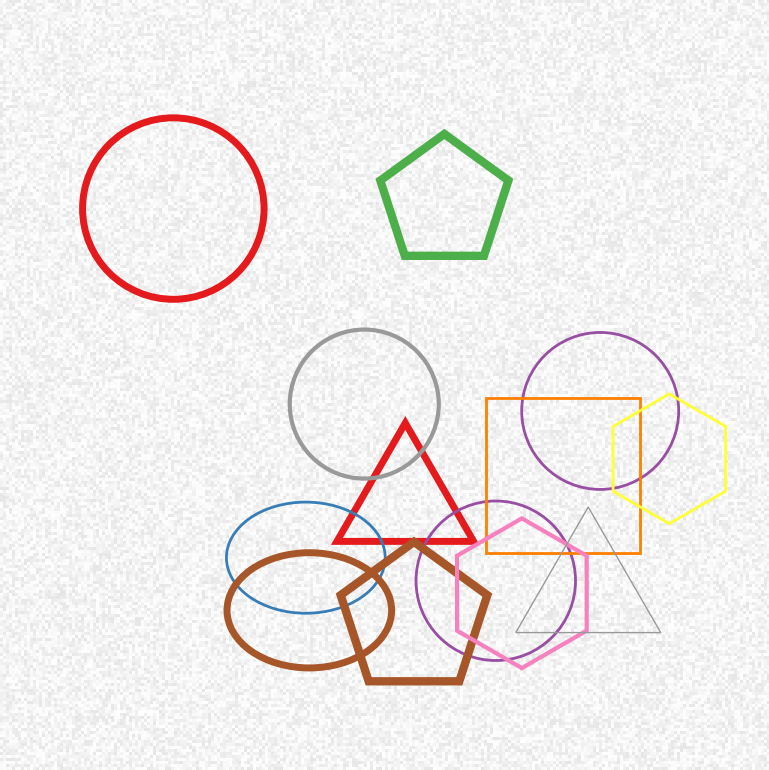[{"shape": "circle", "thickness": 2.5, "radius": 0.59, "center": [0.225, 0.729]}, {"shape": "triangle", "thickness": 2.5, "radius": 0.51, "center": [0.526, 0.348]}, {"shape": "oval", "thickness": 1, "radius": 0.52, "center": [0.397, 0.276]}, {"shape": "pentagon", "thickness": 3, "radius": 0.44, "center": [0.577, 0.739]}, {"shape": "circle", "thickness": 1, "radius": 0.52, "center": [0.644, 0.246]}, {"shape": "circle", "thickness": 1, "radius": 0.51, "center": [0.779, 0.466]}, {"shape": "square", "thickness": 1, "radius": 0.5, "center": [0.731, 0.382]}, {"shape": "hexagon", "thickness": 1, "radius": 0.42, "center": [0.869, 0.404]}, {"shape": "pentagon", "thickness": 3, "radius": 0.5, "center": [0.538, 0.196]}, {"shape": "oval", "thickness": 2.5, "radius": 0.53, "center": [0.402, 0.207]}, {"shape": "hexagon", "thickness": 1.5, "radius": 0.49, "center": [0.678, 0.23]}, {"shape": "triangle", "thickness": 0.5, "radius": 0.54, "center": [0.764, 0.233]}, {"shape": "circle", "thickness": 1.5, "radius": 0.48, "center": [0.473, 0.475]}]